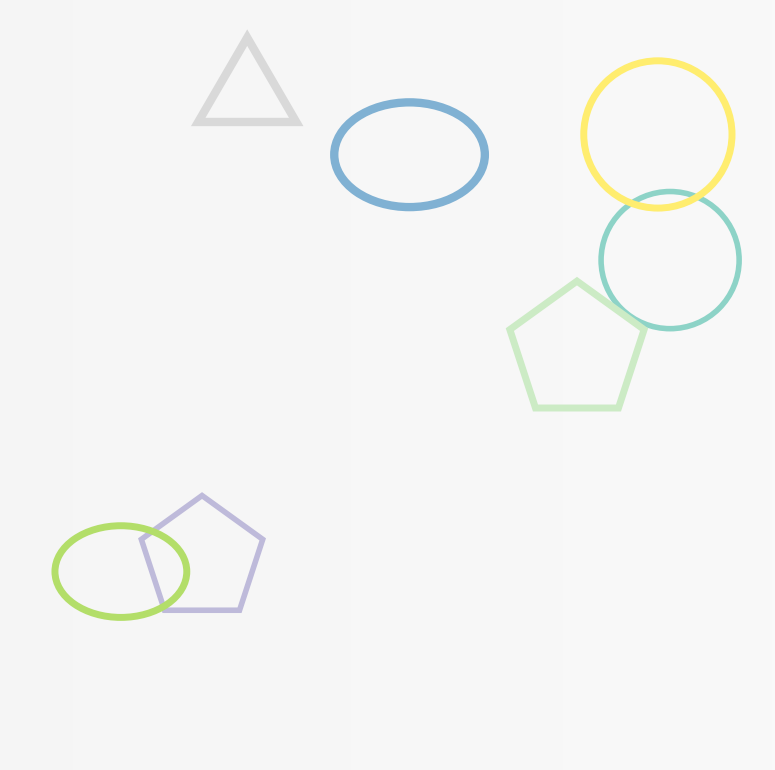[{"shape": "circle", "thickness": 2, "radius": 0.45, "center": [0.865, 0.662]}, {"shape": "pentagon", "thickness": 2, "radius": 0.41, "center": [0.261, 0.274]}, {"shape": "oval", "thickness": 3, "radius": 0.49, "center": [0.528, 0.799]}, {"shape": "oval", "thickness": 2.5, "radius": 0.43, "center": [0.156, 0.258]}, {"shape": "triangle", "thickness": 3, "radius": 0.37, "center": [0.319, 0.878]}, {"shape": "pentagon", "thickness": 2.5, "radius": 0.46, "center": [0.744, 0.544]}, {"shape": "circle", "thickness": 2.5, "radius": 0.48, "center": [0.849, 0.825]}]